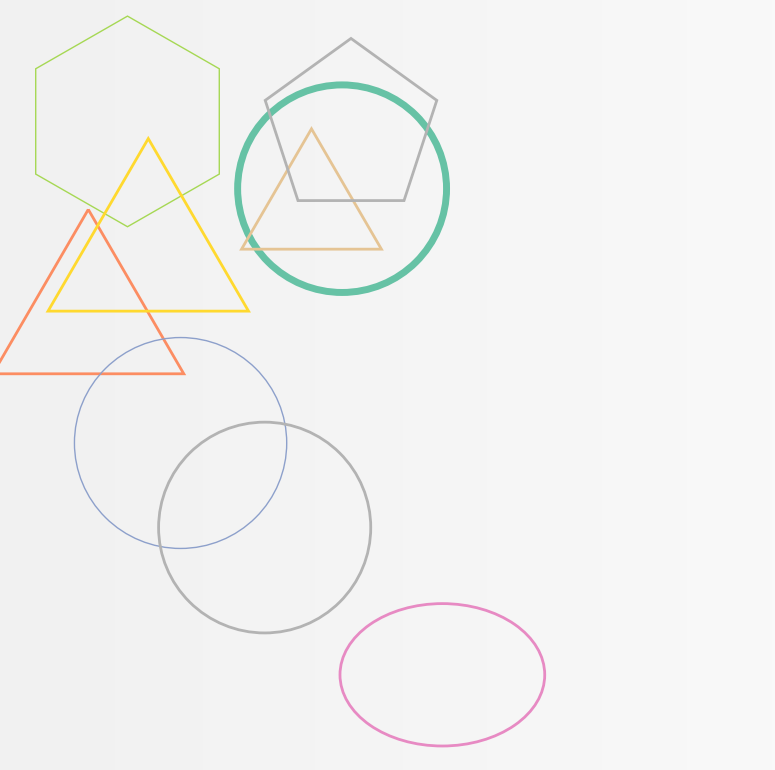[{"shape": "circle", "thickness": 2.5, "radius": 0.67, "center": [0.441, 0.755]}, {"shape": "triangle", "thickness": 1, "radius": 0.71, "center": [0.114, 0.586]}, {"shape": "circle", "thickness": 0.5, "radius": 0.68, "center": [0.233, 0.425]}, {"shape": "oval", "thickness": 1, "radius": 0.66, "center": [0.571, 0.124]}, {"shape": "hexagon", "thickness": 0.5, "radius": 0.68, "center": [0.165, 0.842]}, {"shape": "triangle", "thickness": 1, "radius": 0.75, "center": [0.191, 0.671]}, {"shape": "triangle", "thickness": 1, "radius": 0.52, "center": [0.402, 0.728]}, {"shape": "pentagon", "thickness": 1, "radius": 0.58, "center": [0.453, 0.834]}, {"shape": "circle", "thickness": 1, "radius": 0.68, "center": [0.342, 0.315]}]